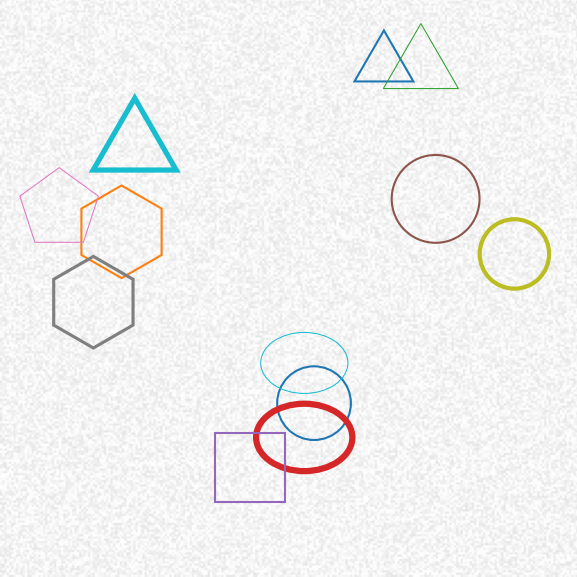[{"shape": "circle", "thickness": 1, "radius": 0.32, "center": [0.544, 0.301]}, {"shape": "triangle", "thickness": 1, "radius": 0.29, "center": [0.665, 0.888]}, {"shape": "hexagon", "thickness": 1, "radius": 0.4, "center": [0.21, 0.598]}, {"shape": "triangle", "thickness": 0.5, "radius": 0.38, "center": [0.729, 0.883]}, {"shape": "oval", "thickness": 3, "radius": 0.42, "center": [0.527, 0.242]}, {"shape": "square", "thickness": 1, "radius": 0.3, "center": [0.433, 0.19]}, {"shape": "circle", "thickness": 1, "radius": 0.38, "center": [0.754, 0.655]}, {"shape": "pentagon", "thickness": 0.5, "radius": 0.36, "center": [0.102, 0.637]}, {"shape": "hexagon", "thickness": 1.5, "radius": 0.4, "center": [0.162, 0.476]}, {"shape": "circle", "thickness": 2, "radius": 0.3, "center": [0.891, 0.559]}, {"shape": "oval", "thickness": 0.5, "radius": 0.38, "center": [0.527, 0.371]}, {"shape": "triangle", "thickness": 2.5, "radius": 0.42, "center": [0.233, 0.746]}]